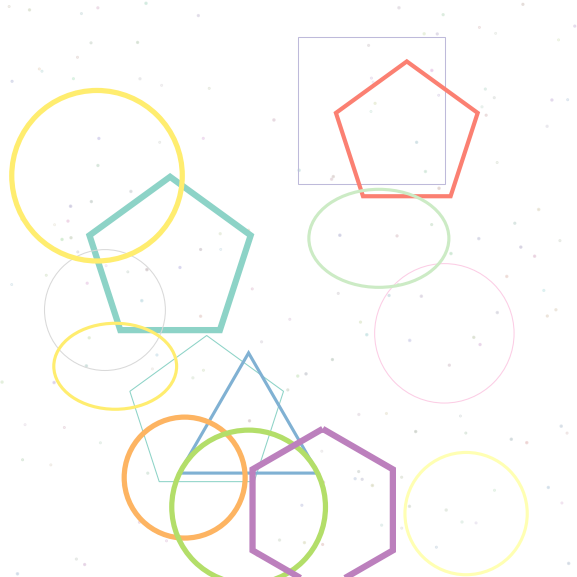[{"shape": "pentagon", "thickness": 3, "radius": 0.73, "center": [0.295, 0.546]}, {"shape": "pentagon", "thickness": 0.5, "radius": 0.7, "center": [0.358, 0.278]}, {"shape": "circle", "thickness": 1.5, "radius": 0.53, "center": [0.807, 0.11]}, {"shape": "square", "thickness": 0.5, "radius": 0.64, "center": [0.643, 0.808]}, {"shape": "pentagon", "thickness": 2, "radius": 0.65, "center": [0.704, 0.764]}, {"shape": "triangle", "thickness": 1.5, "radius": 0.69, "center": [0.43, 0.249]}, {"shape": "circle", "thickness": 2.5, "radius": 0.52, "center": [0.32, 0.172]}, {"shape": "circle", "thickness": 2.5, "radius": 0.67, "center": [0.431, 0.121]}, {"shape": "circle", "thickness": 0.5, "radius": 0.6, "center": [0.769, 0.422]}, {"shape": "circle", "thickness": 0.5, "radius": 0.52, "center": [0.182, 0.462]}, {"shape": "hexagon", "thickness": 3, "radius": 0.7, "center": [0.559, 0.116]}, {"shape": "oval", "thickness": 1.5, "radius": 0.61, "center": [0.656, 0.586]}, {"shape": "circle", "thickness": 2.5, "radius": 0.74, "center": [0.168, 0.695]}, {"shape": "oval", "thickness": 1.5, "radius": 0.53, "center": [0.2, 0.365]}]